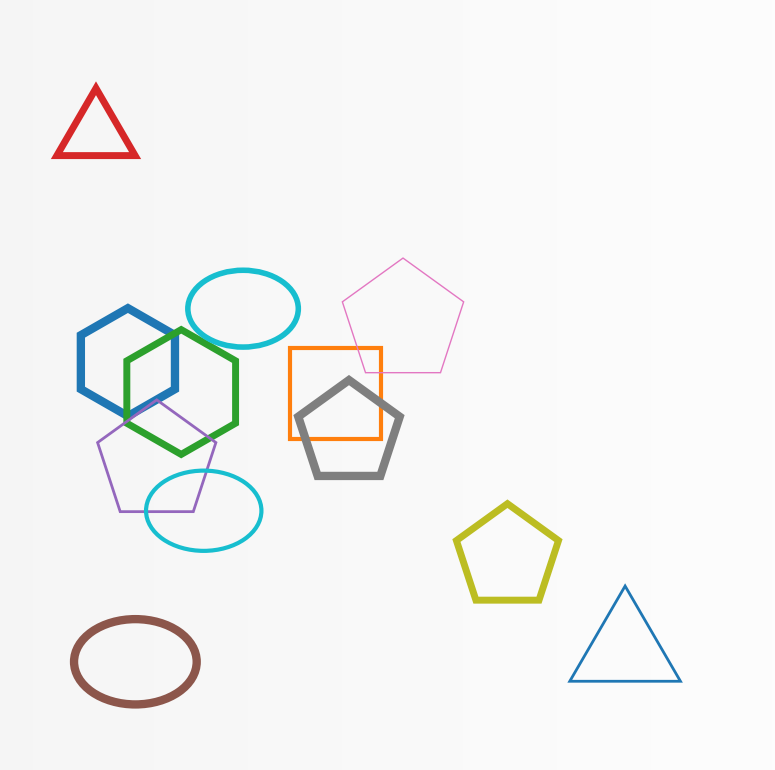[{"shape": "triangle", "thickness": 1, "radius": 0.41, "center": [0.807, 0.156]}, {"shape": "hexagon", "thickness": 3, "radius": 0.35, "center": [0.165, 0.53]}, {"shape": "square", "thickness": 1.5, "radius": 0.29, "center": [0.433, 0.489]}, {"shape": "hexagon", "thickness": 2.5, "radius": 0.41, "center": [0.234, 0.491]}, {"shape": "triangle", "thickness": 2.5, "radius": 0.29, "center": [0.124, 0.827]}, {"shape": "pentagon", "thickness": 1, "radius": 0.4, "center": [0.202, 0.4]}, {"shape": "oval", "thickness": 3, "radius": 0.4, "center": [0.175, 0.141]}, {"shape": "pentagon", "thickness": 0.5, "radius": 0.41, "center": [0.52, 0.583]}, {"shape": "pentagon", "thickness": 3, "radius": 0.34, "center": [0.45, 0.438]}, {"shape": "pentagon", "thickness": 2.5, "radius": 0.35, "center": [0.655, 0.277]}, {"shape": "oval", "thickness": 2, "radius": 0.36, "center": [0.314, 0.599]}, {"shape": "oval", "thickness": 1.5, "radius": 0.37, "center": [0.263, 0.337]}]